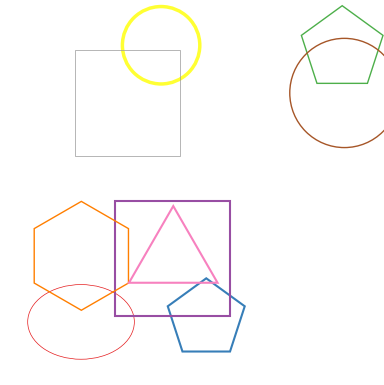[{"shape": "oval", "thickness": 0.5, "radius": 0.69, "center": [0.21, 0.164]}, {"shape": "pentagon", "thickness": 1.5, "radius": 0.53, "center": [0.536, 0.172]}, {"shape": "pentagon", "thickness": 1, "radius": 0.56, "center": [0.889, 0.874]}, {"shape": "square", "thickness": 1.5, "radius": 0.75, "center": [0.449, 0.329]}, {"shape": "hexagon", "thickness": 1, "radius": 0.71, "center": [0.211, 0.336]}, {"shape": "circle", "thickness": 2.5, "radius": 0.5, "center": [0.418, 0.882]}, {"shape": "circle", "thickness": 1, "radius": 0.71, "center": [0.894, 0.759]}, {"shape": "triangle", "thickness": 1.5, "radius": 0.66, "center": [0.45, 0.332]}, {"shape": "square", "thickness": 0.5, "radius": 0.68, "center": [0.332, 0.733]}]